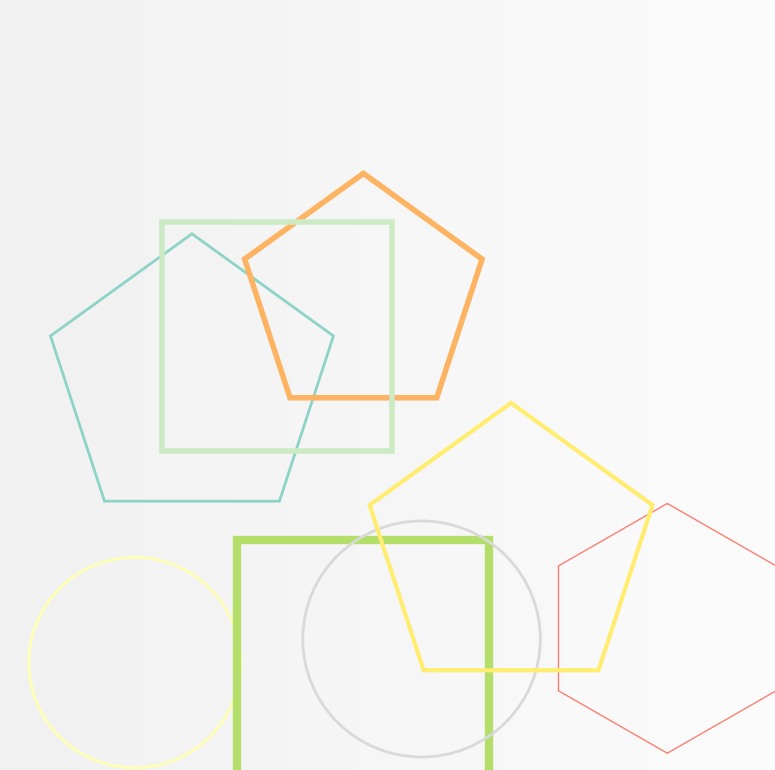[{"shape": "pentagon", "thickness": 1, "radius": 0.96, "center": [0.248, 0.504]}, {"shape": "circle", "thickness": 1, "radius": 0.68, "center": [0.174, 0.139]}, {"shape": "hexagon", "thickness": 0.5, "radius": 0.81, "center": [0.861, 0.184]}, {"shape": "pentagon", "thickness": 2, "radius": 0.81, "center": [0.469, 0.614]}, {"shape": "square", "thickness": 3, "radius": 0.81, "center": [0.468, 0.136]}, {"shape": "circle", "thickness": 1, "radius": 0.77, "center": [0.544, 0.17]}, {"shape": "square", "thickness": 2, "radius": 0.74, "center": [0.357, 0.563]}, {"shape": "pentagon", "thickness": 1.5, "radius": 0.96, "center": [0.659, 0.285]}]